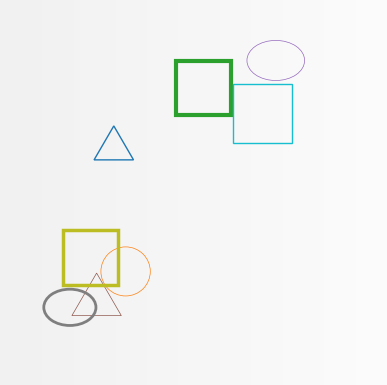[{"shape": "triangle", "thickness": 1, "radius": 0.29, "center": [0.294, 0.614]}, {"shape": "circle", "thickness": 0.5, "radius": 0.32, "center": [0.324, 0.295]}, {"shape": "square", "thickness": 3, "radius": 0.35, "center": [0.526, 0.771]}, {"shape": "oval", "thickness": 0.5, "radius": 0.37, "center": [0.712, 0.843]}, {"shape": "triangle", "thickness": 0.5, "radius": 0.37, "center": [0.249, 0.217]}, {"shape": "oval", "thickness": 2, "radius": 0.34, "center": [0.18, 0.202]}, {"shape": "square", "thickness": 2.5, "radius": 0.36, "center": [0.234, 0.331]}, {"shape": "square", "thickness": 1, "radius": 0.38, "center": [0.677, 0.706]}]